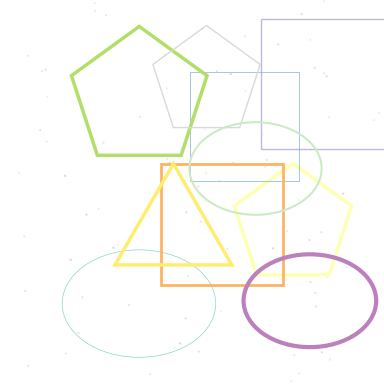[{"shape": "oval", "thickness": 0.5, "radius": 1.0, "center": [0.361, 0.211]}, {"shape": "pentagon", "thickness": 2.5, "radius": 0.8, "center": [0.761, 0.415]}, {"shape": "square", "thickness": 1, "radius": 0.84, "center": [0.848, 0.781]}, {"shape": "square", "thickness": 0.5, "radius": 0.71, "center": [0.635, 0.672]}, {"shape": "square", "thickness": 2, "radius": 0.79, "center": [0.577, 0.417]}, {"shape": "pentagon", "thickness": 2.5, "radius": 0.93, "center": [0.362, 0.746]}, {"shape": "pentagon", "thickness": 1, "radius": 0.73, "center": [0.536, 0.787]}, {"shape": "oval", "thickness": 3, "radius": 0.86, "center": [0.805, 0.219]}, {"shape": "oval", "thickness": 1.5, "radius": 0.86, "center": [0.664, 0.562]}, {"shape": "triangle", "thickness": 2.5, "radius": 0.88, "center": [0.45, 0.4]}]